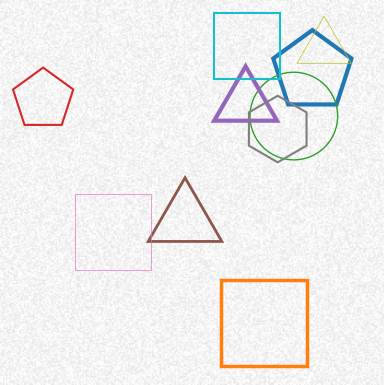[{"shape": "pentagon", "thickness": 3, "radius": 0.53, "center": [0.811, 0.815]}, {"shape": "square", "thickness": 2.5, "radius": 0.56, "center": [0.686, 0.162]}, {"shape": "circle", "thickness": 1, "radius": 0.57, "center": [0.763, 0.699]}, {"shape": "pentagon", "thickness": 1.5, "radius": 0.41, "center": [0.112, 0.742]}, {"shape": "triangle", "thickness": 3, "radius": 0.47, "center": [0.638, 0.734]}, {"shape": "triangle", "thickness": 2, "radius": 0.55, "center": [0.481, 0.428]}, {"shape": "square", "thickness": 0.5, "radius": 0.5, "center": [0.293, 0.398]}, {"shape": "hexagon", "thickness": 1.5, "radius": 0.43, "center": [0.721, 0.665]}, {"shape": "triangle", "thickness": 0.5, "radius": 0.41, "center": [0.842, 0.876]}, {"shape": "square", "thickness": 1.5, "radius": 0.43, "center": [0.641, 0.88]}]